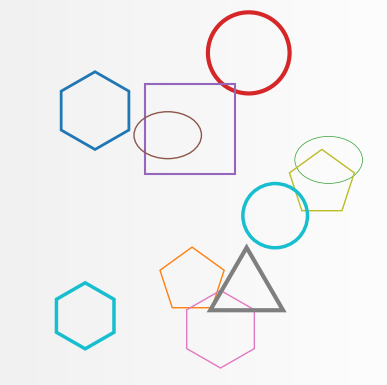[{"shape": "hexagon", "thickness": 2, "radius": 0.5, "center": [0.245, 0.713]}, {"shape": "pentagon", "thickness": 1, "radius": 0.44, "center": [0.496, 0.271]}, {"shape": "oval", "thickness": 0.5, "radius": 0.44, "center": [0.848, 0.585]}, {"shape": "circle", "thickness": 3, "radius": 0.53, "center": [0.642, 0.863]}, {"shape": "square", "thickness": 1.5, "radius": 0.58, "center": [0.491, 0.664]}, {"shape": "oval", "thickness": 1, "radius": 0.44, "center": [0.433, 0.649]}, {"shape": "hexagon", "thickness": 1, "radius": 0.5, "center": [0.569, 0.145]}, {"shape": "triangle", "thickness": 3, "radius": 0.54, "center": [0.636, 0.248]}, {"shape": "pentagon", "thickness": 1, "radius": 0.44, "center": [0.831, 0.524]}, {"shape": "hexagon", "thickness": 2.5, "radius": 0.43, "center": [0.22, 0.18]}, {"shape": "circle", "thickness": 2.5, "radius": 0.42, "center": [0.71, 0.44]}]